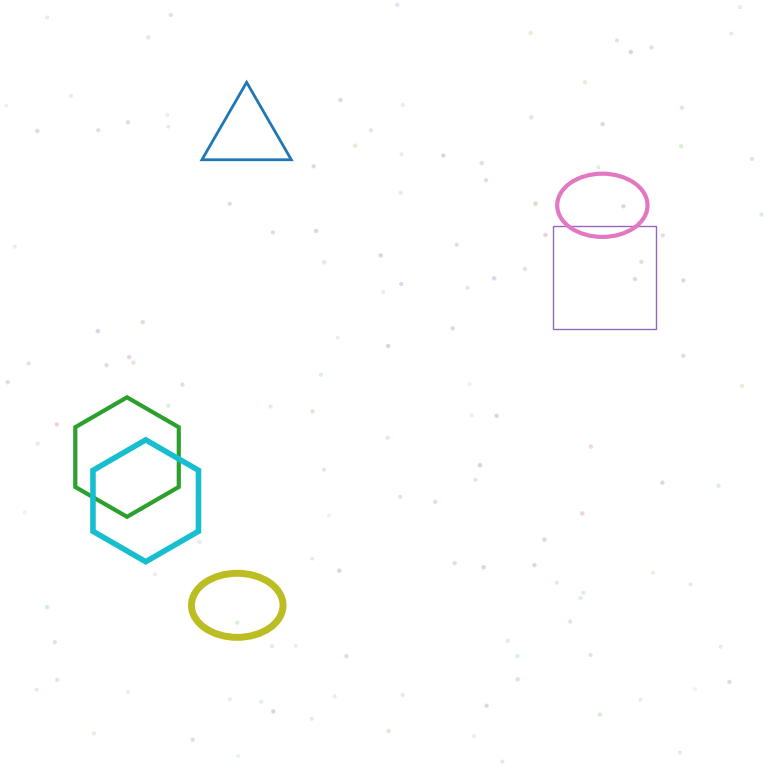[{"shape": "triangle", "thickness": 1, "radius": 0.34, "center": [0.32, 0.826]}, {"shape": "hexagon", "thickness": 1.5, "radius": 0.39, "center": [0.165, 0.406]}, {"shape": "square", "thickness": 0.5, "radius": 0.33, "center": [0.785, 0.64]}, {"shape": "oval", "thickness": 1.5, "radius": 0.29, "center": [0.782, 0.733]}, {"shape": "oval", "thickness": 2.5, "radius": 0.3, "center": [0.308, 0.214]}, {"shape": "hexagon", "thickness": 2, "radius": 0.4, "center": [0.189, 0.35]}]